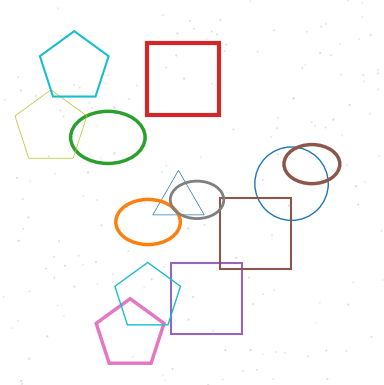[{"shape": "triangle", "thickness": 0.5, "radius": 0.39, "center": [0.464, 0.48]}, {"shape": "circle", "thickness": 1, "radius": 0.48, "center": [0.757, 0.523]}, {"shape": "oval", "thickness": 2.5, "radius": 0.42, "center": [0.385, 0.423]}, {"shape": "oval", "thickness": 2.5, "radius": 0.48, "center": [0.28, 0.643]}, {"shape": "square", "thickness": 3, "radius": 0.47, "center": [0.475, 0.795]}, {"shape": "square", "thickness": 1.5, "radius": 0.46, "center": [0.536, 0.224]}, {"shape": "square", "thickness": 1.5, "radius": 0.46, "center": [0.663, 0.393]}, {"shape": "oval", "thickness": 2.5, "radius": 0.36, "center": [0.81, 0.574]}, {"shape": "pentagon", "thickness": 2.5, "radius": 0.46, "center": [0.338, 0.131]}, {"shape": "oval", "thickness": 2, "radius": 0.35, "center": [0.512, 0.481]}, {"shape": "pentagon", "thickness": 0.5, "radius": 0.49, "center": [0.132, 0.668]}, {"shape": "pentagon", "thickness": 1.5, "radius": 0.47, "center": [0.193, 0.825]}, {"shape": "pentagon", "thickness": 1, "radius": 0.45, "center": [0.384, 0.229]}]